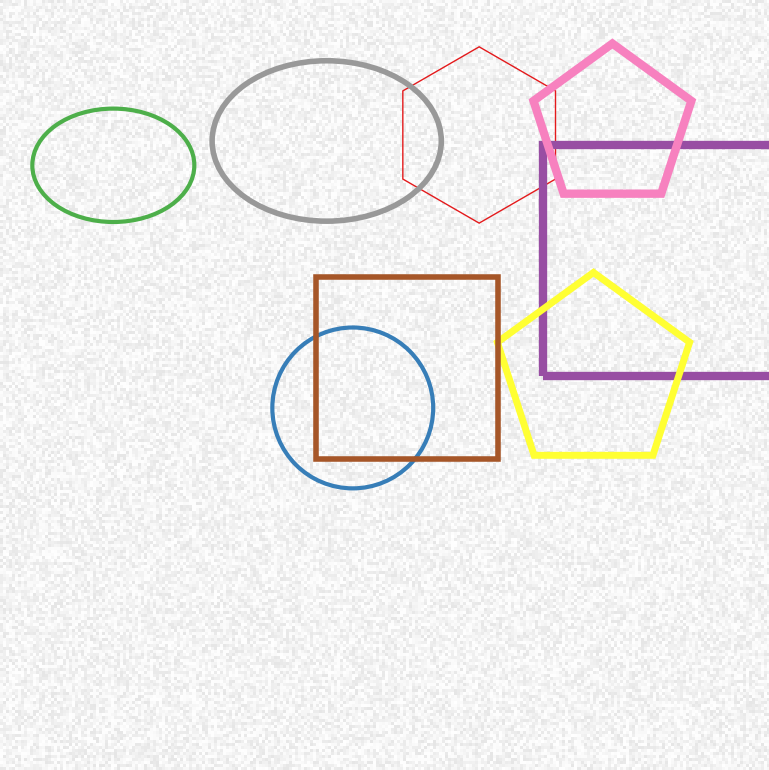[{"shape": "hexagon", "thickness": 0.5, "radius": 0.57, "center": [0.622, 0.825]}, {"shape": "circle", "thickness": 1.5, "radius": 0.52, "center": [0.458, 0.47]}, {"shape": "oval", "thickness": 1.5, "radius": 0.53, "center": [0.147, 0.785]}, {"shape": "square", "thickness": 3, "radius": 0.75, "center": [0.855, 0.662]}, {"shape": "pentagon", "thickness": 2.5, "radius": 0.66, "center": [0.771, 0.515]}, {"shape": "square", "thickness": 2, "radius": 0.59, "center": [0.528, 0.522]}, {"shape": "pentagon", "thickness": 3, "radius": 0.54, "center": [0.795, 0.836]}, {"shape": "oval", "thickness": 2, "radius": 0.74, "center": [0.424, 0.817]}]